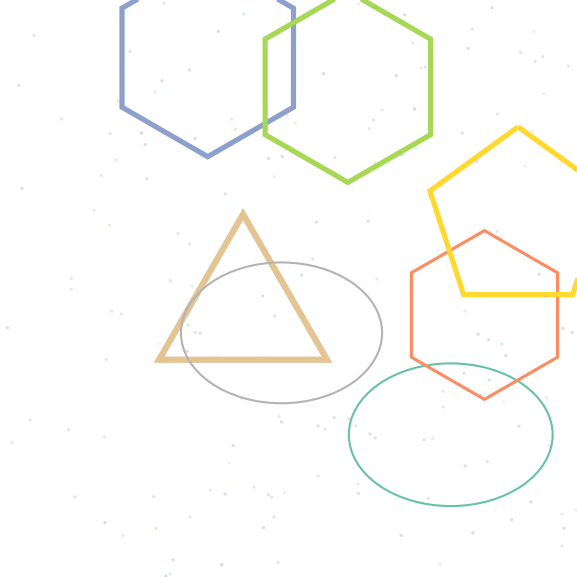[{"shape": "oval", "thickness": 1, "radius": 0.88, "center": [0.781, 0.246]}, {"shape": "hexagon", "thickness": 1.5, "radius": 0.73, "center": [0.839, 0.454]}, {"shape": "hexagon", "thickness": 2.5, "radius": 0.86, "center": [0.36, 0.899]}, {"shape": "hexagon", "thickness": 2.5, "radius": 0.83, "center": [0.602, 0.849]}, {"shape": "pentagon", "thickness": 2.5, "radius": 0.8, "center": [0.897, 0.619]}, {"shape": "triangle", "thickness": 3, "radius": 0.84, "center": [0.421, 0.46]}, {"shape": "oval", "thickness": 1, "radius": 0.87, "center": [0.488, 0.423]}]